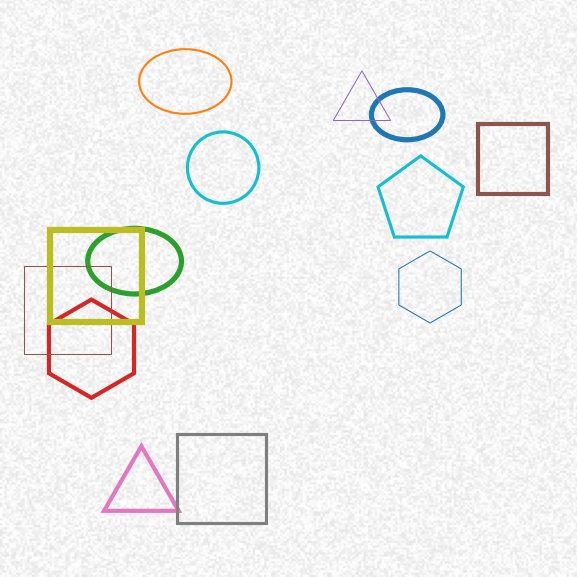[{"shape": "hexagon", "thickness": 0.5, "radius": 0.31, "center": [0.745, 0.502]}, {"shape": "oval", "thickness": 2.5, "radius": 0.31, "center": [0.705, 0.8]}, {"shape": "oval", "thickness": 1, "radius": 0.4, "center": [0.321, 0.858]}, {"shape": "oval", "thickness": 2.5, "radius": 0.41, "center": [0.233, 0.547]}, {"shape": "hexagon", "thickness": 2, "radius": 0.43, "center": [0.158, 0.395]}, {"shape": "triangle", "thickness": 0.5, "radius": 0.29, "center": [0.627, 0.819]}, {"shape": "square", "thickness": 0.5, "radius": 0.38, "center": [0.117, 0.462]}, {"shape": "square", "thickness": 2, "radius": 0.3, "center": [0.889, 0.723]}, {"shape": "triangle", "thickness": 2, "radius": 0.37, "center": [0.245, 0.152]}, {"shape": "square", "thickness": 1.5, "radius": 0.38, "center": [0.384, 0.17]}, {"shape": "square", "thickness": 3, "radius": 0.4, "center": [0.167, 0.521]}, {"shape": "circle", "thickness": 1.5, "radius": 0.31, "center": [0.386, 0.709]}, {"shape": "pentagon", "thickness": 1.5, "radius": 0.39, "center": [0.728, 0.652]}]